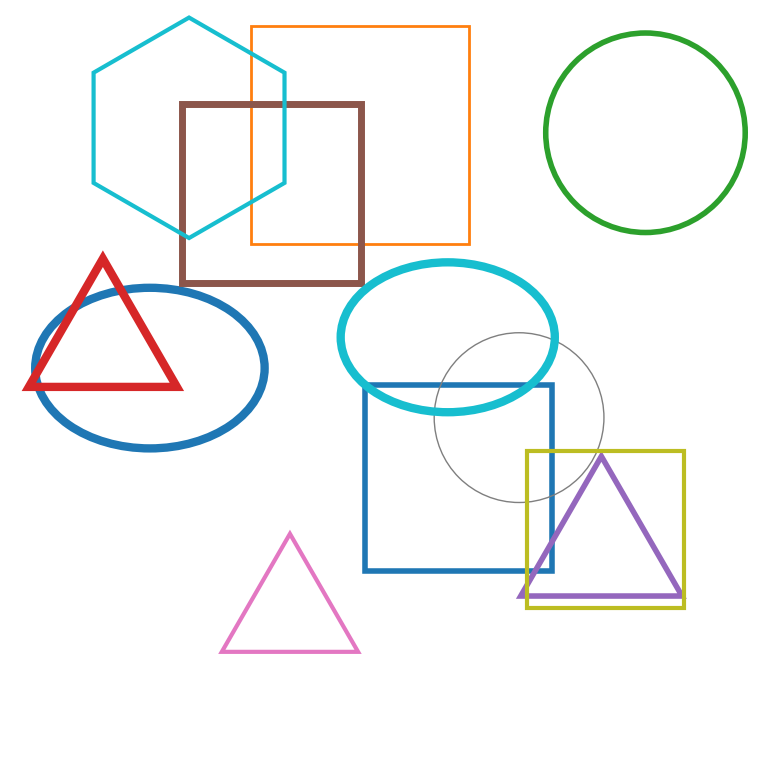[{"shape": "oval", "thickness": 3, "radius": 0.74, "center": [0.195, 0.522]}, {"shape": "square", "thickness": 2, "radius": 0.61, "center": [0.596, 0.379]}, {"shape": "square", "thickness": 1, "radius": 0.71, "center": [0.468, 0.825]}, {"shape": "circle", "thickness": 2, "radius": 0.65, "center": [0.838, 0.828]}, {"shape": "triangle", "thickness": 3, "radius": 0.55, "center": [0.134, 0.553]}, {"shape": "triangle", "thickness": 2, "radius": 0.6, "center": [0.781, 0.286]}, {"shape": "square", "thickness": 2.5, "radius": 0.58, "center": [0.352, 0.749]}, {"shape": "triangle", "thickness": 1.5, "radius": 0.51, "center": [0.377, 0.205]}, {"shape": "circle", "thickness": 0.5, "radius": 0.55, "center": [0.674, 0.458]}, {"shape": "square", "thickness": 1.5, "radius": 0.51, "center": [0.786, 0.313]}, {"shape": "hexagon", "thickness": 1.5, "radius": 0.72, "center": [0.246, 0.834]}, {"shape": "oval", "thickness": 3, "radius": 0.7, "center": [0.582, 0.562]}]